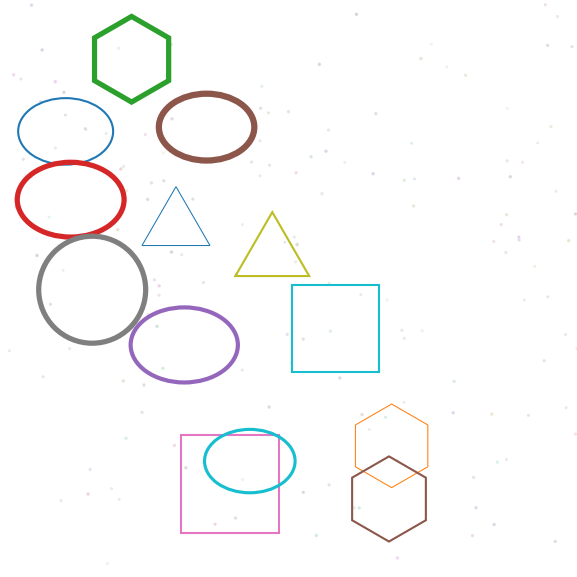[{"shape": "oval", "thickness": 1, "radius": 0.41, "center": [0.114, 0.772]}, {"shape": "triangle", "thickness": 0.5, "radius": 0.34, "center": [0.305, 0.608]}, {"shape": "hexagon", "thickness": 0.5, "radius": 0.36, "center": [0.678, 0.227]}, {"shape": "hexagon", "thickness": 2.5, "radius": 0.37, "center": [0.228, 0.897]}, {"shape": "oval", "thickness": 2.5, "radius": 0.46, "center": [0.122, 0.653]}, {"shape": "oval", "thickness": 2, "radius": 0.46, "center": [0.319, 0.402]}, {"shape": "oval", "thickness": 3, "radius": 0.41, "center": [0.358, 0.779]}, {"shape": "hexagon", "thickness": 1, "radius": 0.37, "center": [0.674, 0.135]}, {"shape": "square", "thickness": 1, "radius": 0.42, "center": [0.398, 0.161]}, {"shape": "circle", "thickness": 2.5, "radius": 0.46, "center": [0.16, 0.497]}, {"shape": "triangle", "thickness": 1, "radius": 0.37, "center": [0.472, 0.558]}, {"shape": "square", "thickness": 1, "radius": 0.38, "center": [0.581, 0.43]}, {"shape": "oval", "thickness": 1.5, "radius": 0.39, "center": [0.433, 0.201]}]